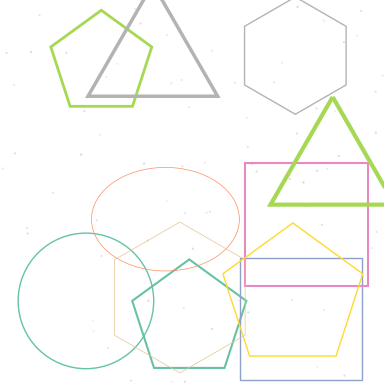[{"shape": "circle", "thickness": 1, "radius": 0.88, "center": [0.223, 0.218]}, {"shape": "pentagon", "thickness": 1.5, "radius": 0.78, "center": [0.492, 0.17]}, {"shape": "oval", "thickness": 0.5, "radius": 0.96, "center": [0.43, 0.431]}, {"shape": "square", "thickness": 1, "radius": 0.8, "center": [0.781, 0.171]}, {"shape": "square", "thickness": 1.5, "radius": 0.8, "center": [0.796, 0.416]}, {"shape": "pentagon", "thickness": 2, "radius": 0.69, "center": [0.263, 0.835]}, {"shape": "triangle", "thickness": 3, "radius": 0.93, "center": [0.864, 0.562]}, {"shape": "pentagon", "thickness": 1, "radius": 0.96, "center": [0.761, 0.23]}, {"shape": "hexagon", "thickness": 0.5, "radius": 0.98, "center": [0.467, 0.227]}, {"shape": "triangle", "thickness": 2.5, "radius": 0.97, "center": [0.397, 0.847]}, {"shape": "hexagon", "thickness": 1, "radius": 0.76, "center": [0.767, 0.855]}]